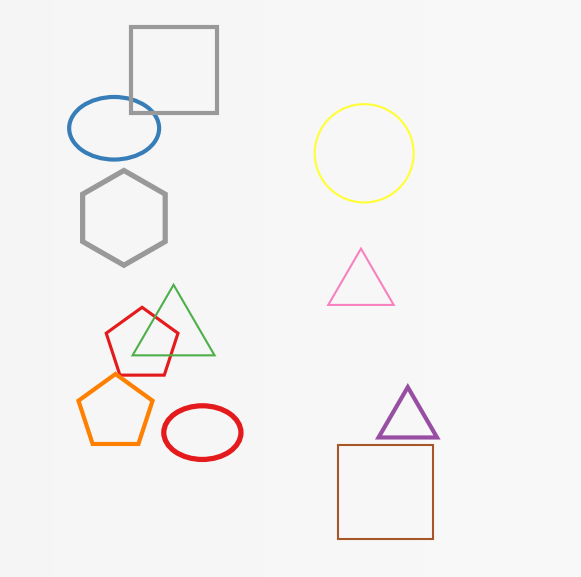[{"shape": "pentagon", "thickness": 1.5, "radius": 0.32, "center": [0.244, 0.402]}, {"shape": "oval", "thickness": 2.5, "radius": 0.33, "center": [0.348, 0.25]}, {"shape": "oval", "thickness": 2, "radius": 0.39, "center": [0.196, 0.777]}, {"shape": "triangle", "thickness": 1, "radius": 0.41, "center": [0.299, 0.425]}, {"shape": "triangle", "thickness": 2, "radius": 0.29, "center": [0.702, 0.271]}, {"shape": "pentagon", "thickness": 2, "radius": 0.33, "center": [0.199, 0.285]}, {"shape": "circle", "thickness": 1, "radius": 0.43, "center": [0.627, 0.734]}, {"shape": "square", "thickness": 1, "radius": 0.41, "center": [0.663, 0.147]}, {"shape": "triangle", "thickness": 1, "radius": 0.33, "center": [0.621, 0.504]}, {"shape": "hexagon", "thickness": 2.5, "radius": 0.41, "center": [0.213, 0.622]}, {"shape": "square", "thickness": 2, "radius": 0.37, "center": [0.3, 0.878]}]